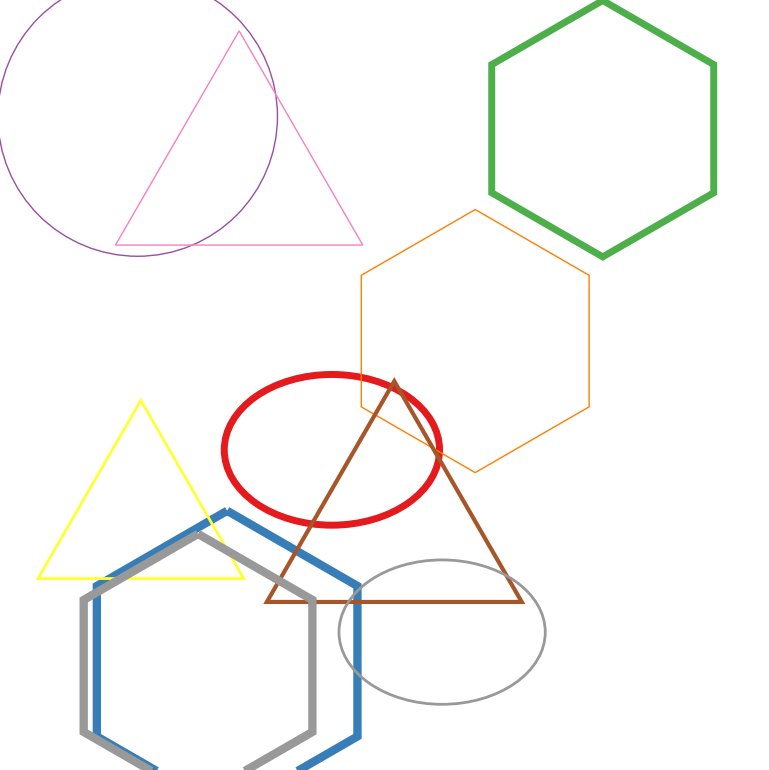[{"shape": "oval", "thickness": 2.5, "radius": 0.7, "center": [0.431, 0.416]}, {"shape": "hexagon", "thickness": 3, "radius": 0.98, "center": [0.295, 0.141]}, {"shape": "hexagon", "thickness": 2.5, "radius": 0.83, "center": [0.783, 0.833]}, {"shape": "circle", "thickness": 0.5, "radius": 0.91, "center": [0.179, 0.849]}, {"shape": "hexagon", "thickness": 0.5, "radius": 0.85, "center": [0.617, 0.557]}, {"shape": "triangle", "thickness": 1, "radius": 0.77, "center": [0.183, 0.326]}, {"shape": "triangle", "thickness": 1.5, "radius": 0.96, "center": [0.512, 0.314]}, {"shape": "triangle", "thickness": 0.5, "radius": 0.93, "center": [0.311, 0.774]}, {"shape": "hexagon", "thickness": 3, "radius": 0.86, "center": [0.257, 0.135]}, {"shape": "oval", "thickness": 1, "radius": 0.67, "center": [0.574, 0.179]}]